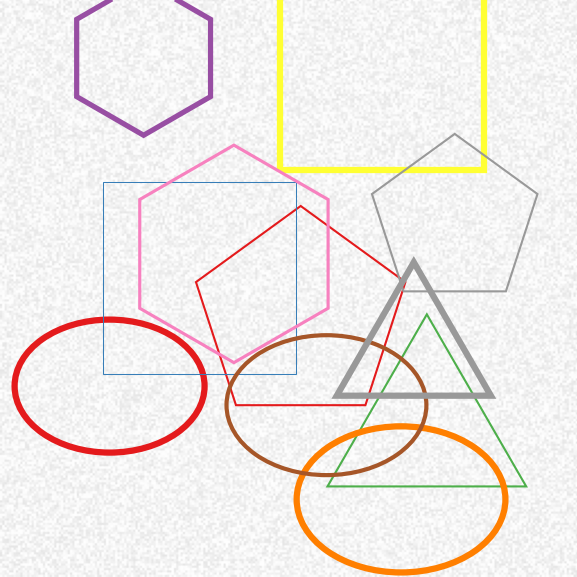[{"shape": "oval", "thickness": 3, "radius": 0.82, "center": [0.19, 0.331]}, {"shape": "pentagon", "thickness": 1, "radius": 0.95, "center": [0.521, 0.452]}, {"shape": "square", "thickness": 0.5, "radius": 0.83, "center": [0.346, 0.518]}, {"shape": "triangle", "thickness": 1, "radius": 0.99, "center": [0.739, 0.256]}, {"shape": "hexagon", "thickness": 2.5, "radius": 0.67, "center": [0.249, 0.899]}, {"shape": "oval", "thickness": 3, "radius": 0.9, "center": [0.694, 0.134]}, {"shape": "square", "thickness": 3, "radius": 0.88, "center": [0.661, 0.882]}, {"shape": "oval", "thickness": 2, "radius": 0.87, "center": [0.565, 0.298]}, {"shape": "hexagon", "thickness": 1.5, "radius": 0.94, "center": [0.405, 0.56]}, {"shape": "triangle", "thickness": 3, "radius": 0.77, "center": [0.717, 0.391]}, {"shape": "pentagon", "thickness": 1, "radius": 0.75, "center": [0.787, 0.617]}]